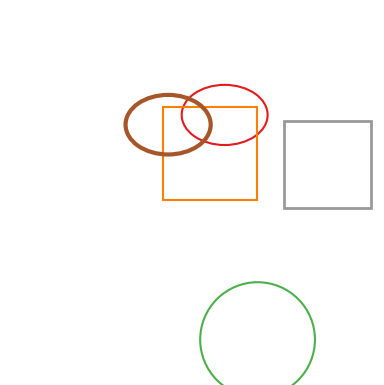[{"shape": "oval", "thickness": 1.5, "radius": 0.56, "center": [0.584, 0.701]}, {"shape": "circle", "thickness": 1.5, "radius": 0.75, "center": [0.669, 0.118]}, {"shape": "square", "thickness": 1.5, "radius": 0.61, "center": [0.546, 0.601]}, {"shape": "oval", "thickness": 3, "radius": 0.55, "center": [0.437, 0.676]}, {"shape": "square", "thickness": 2, "radius": 0.56, "center": [0.852, 0.573]}]